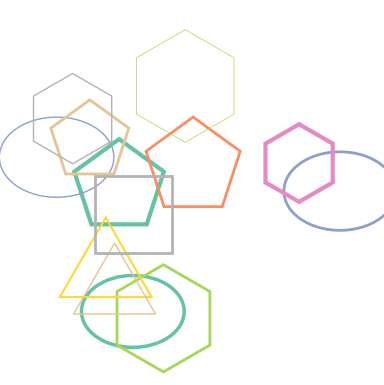[{"shape": "pentagon", "thickness": 3, "radius": 0.61, "center": [0.309, 0.516]}, {"shape": "oval", "thickness": 2.5, "radius": 0.67, "center": [0.345, 0.191]}, {"shape": "pentagon", "thickness": 2, "radius": 0.64, "center": [0.502, 0.567]}, {"shape": "oval", "thickness": 2, "radius": 0.73, "center": [0.883, 0.504]}, {"shape": "oval", "thickness": 1, "radius": 0.74, "center": [0.147, 0.592]}, {"shape": "hexagon", "thickness": 3, "radius": 0.5, "center": [0.777, 0.577]}, {"shape": "hexagon", "thickness": 2, "radius": 0.7, "center": [0.425, 0.173]}, {"shape": "hexagon", "thickness": 0.5, "radius": 0.73, "center": [0.481, 0.777]}, {"shape": "triangle", "thickness": 1.5, "radius": 0.69, "center": [0.275, 0.297]}, {"shape": "pentagon", "thickness": 2, "radius": 0.53, "center": [0.233, 0.634]}, {"shape": "triangle", "thickness": 1, "radius": 0.61, "center": [0.298, 0.246]}, {"shape": "hexagon", "thickness": 1, "radius": 0.59, "center": [0.189, 0.692]}, {"shape": "square", "thickness": 2, "radius": 0.5, "center": [0.346, 0.443]}]